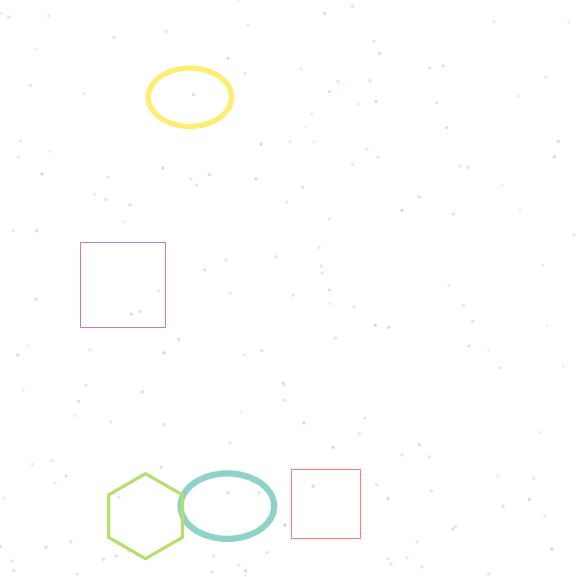[{"shape": "oval", "thickness": 3, "radius": 0.41, "center": [0.394, 0.123]}, {"shape": "square", "thickness": 0.5, "radius": 0.3, "center": [0.563, 0.127]}, {"shape": "hexagon", "thickness": 1.5, "radius": 0.37, "center": [0.252, 0.105]}, {"shape": "square", "thickness": 0.5, "radius": 0.37, "center": [0.212, 0.506]}, {"shape": "oval", "thickness": 2.5, "radius": 0.36, "center": [0.329, 0.831]}]